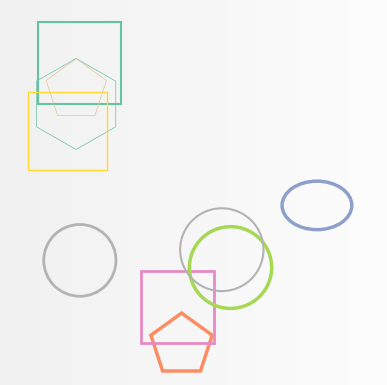[{"shape": "square", "thickness": 1.5, "radius": 0.54, "center": [0.204, 0.836]}, {"shape": "hexagon", "thickness": 0.5, "radius": 0.59, "center": [0.196, 0.73]}, {"shape": "pentagon", "thickness": 2.5, "radius": 0.42, "center": [0.469, 0.104]}, {"shape": "oval", "thickness": 2.5, "radius": 0.45, "center": [0.818, 0.466]}, {"shape": "square", "thickness": 2, "radius": 0.47, "center": [0.458, 0.204]}, {"shape": "circle", "thickness": 2.5, "radius": 0.53, "center": [0.595, 0.305]}, {"shape": "square", "thickness": 1, "radius": 0.51, "center": [0.174, 0.66]}, {"shape": "pentagon", "thickness": 0.5, "radius": 0.41, "center": [0.197, 0.766]}, {"shape": "circle", "thickness": 2, "radius": 0.47, "center": [0.206, 0.324]}, {"shape": "circle", "thickness": 1.5, "radius": 0.54, "center": [0.572, 0.351]}]